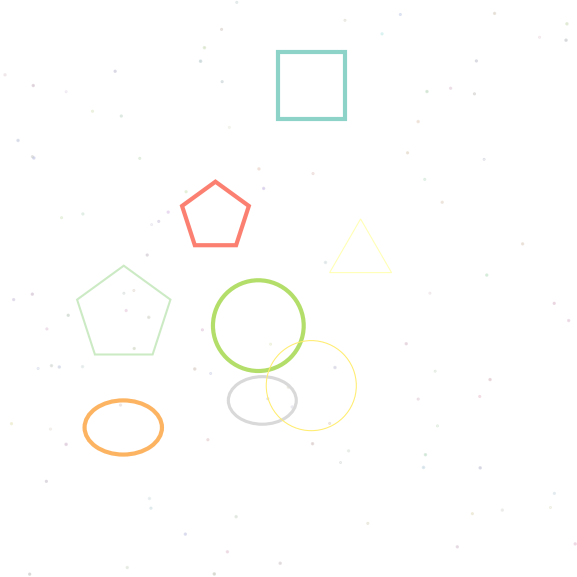[{"shape": "square", "thickness": 2, "radius": 0.29, "center": [0.539, 0.851]}, {"shape": "triangle", "thickness": 0.5, "radius": 0.31, "center": [0.624, 0.558]}, {"shape": "pentagon", "thickness": 2, "radius": 0.3, "center": [0.373, 0.624]}, {"shape": "oval", "thickness": 2, "radius": 0.33, "center": [0.213, 0.259]}, {"shape": "circle", "thickness": 2, "radius": 0.39, "center": [0.447, 0.435]}, {"shape": "oval", "thickness": 1.5, "radius": 0.29, "center": [0.454, 0.306]}, {"shape": "pentagon", "thickness": 1, "radius": 0.42, "center": [0.214, 0.454]}, {"shape": "circle", "thickness": 0.5, "radius": 0.39, "center": [0.539, 0.331]}]